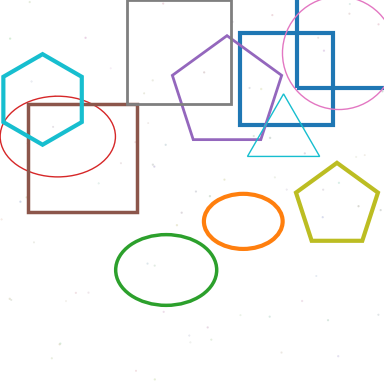[{"shape": "square", "thickness": 3, "radius": 0.64, "center": [0.897, 0.9]}, {"shape": "square", "thickness": 3, "radius": 0.6, "center": [0.744, 0.795]}, {"shape": "oval", "thickness": 3, "radius": 0.51, "center": [0.632, 0.425]}, {"shape": "oval", "thickness": 2.5, "radius": 0.66, "center": [0.432, 0.299]}, {"shape": "oval", "thickness": 1, "radius": 0.75, "center": [0.15, 0.645]}, {"shape": "pentagon", "thickness": 2, "radius": 0.75, "center": [0.59, 0.758]}, {"shape": "square", "thickness": 2.5, "radius": 0.7, "center": [0.215, 0.59]}, {"shape": "circle", "thickness": 1, "radius": 0.73, "center": [0.88, 0.862]}, {"shape": "square", "thickness": 2, "radius": 0.68, "center": [0.466, 0.864]}, {"shape": "pentagon", "thickness": 3, "radius": 0.56, "center": [0.875, 0.465]}, {"shape": "triangle", "thickness": 1, "radius": 0.54, "center": [0.737, 0.648]}, {"shape": "hexagon", "thickness": 3, "radius": 0.59, "center": [0.111, 0.742]}]